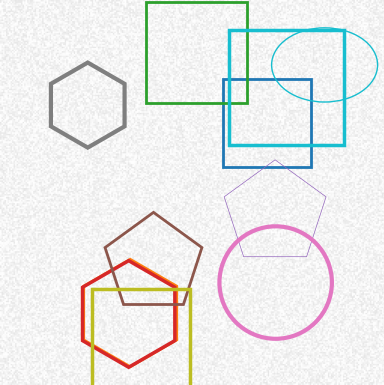[{"shape": "square", "thickness": 2, "radius": 0.57, "center": [0.693, 0.681]}, {"shape": "hexagon", "thickness": 2, "radius": 0.7, "center": [0.338, 0.187]}, {"shape": "square", "thickness": 2, "radius": 0.66, "center": [0.511, 0.863]}, {"shape": "hexagon", "thickness": 2.5, "radius": 0.69, "center": [0.334, 0.185]}, {"shape": "pentagon", "thickness": 0.5, "radius": 0.7, "center": [0.715, 0.446]}, {"shape": "pentagon", "thickness": 2, "radius": 0.66, "center": [0.399, 0.316]}, {"shape": "circle", "thickness": 3, "radius": 0.73, "center": [0.716, 0.266]}, {"shape": "hexagon", "thickness": 3, "radius": 0.55, "center": [0.228, 0.727]}, {"shape": "square", "thickness": 2.5, "radius": 0.63, "center": [0.366, 0.122]}, {"shape": "oval", "thickness": 1, "radius": 0.69, "center": [0.843, 0.831]}, {"shape": "square", "thickness": 2.5, "radius": 0.75, "center": [0.745, 0.772]}]